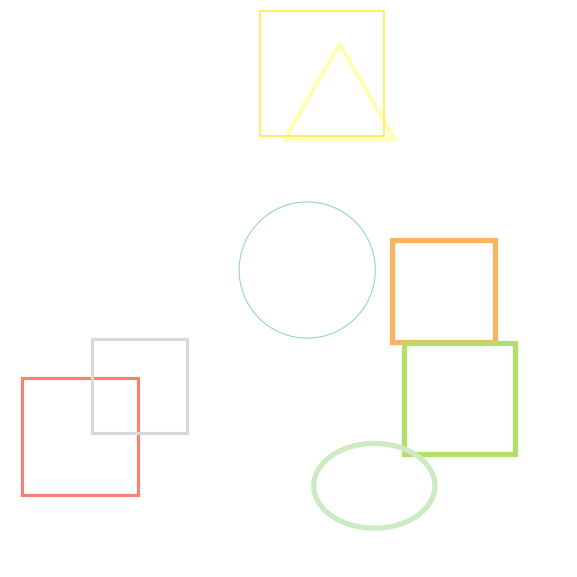[{"shape": "circle", "thickness": 0.5, "radius": 0.59, "center": [0.532, 0.532]}, {"shape": "triangle", "thickness": 2, "radius": 0.55, "center": [0.588, 0.812]}, {"shape": "square", "thickness": 1.5, "radius": 0.51, "center": [0.138, 0.243]}, {"shape": "square", "thickness": 2.5, "radius": 0.44, "center": [0.768, 0.496]}, {"shape": "square", "thickness": 2.5, "radius": 0.48, "center": [0.796, 0.309]}, {"shape": "square", "thickness": 1.5, "radius": 0.41, "center": [0.241, 0.331]}, {"shape": "oval", "thickness": 2.5, "radius": 0.52, "center": [0.648, 0.158]}, {"shape": "square", "thickness": 1, "radius": 0.54, "center": [0.557, 0.872]}]